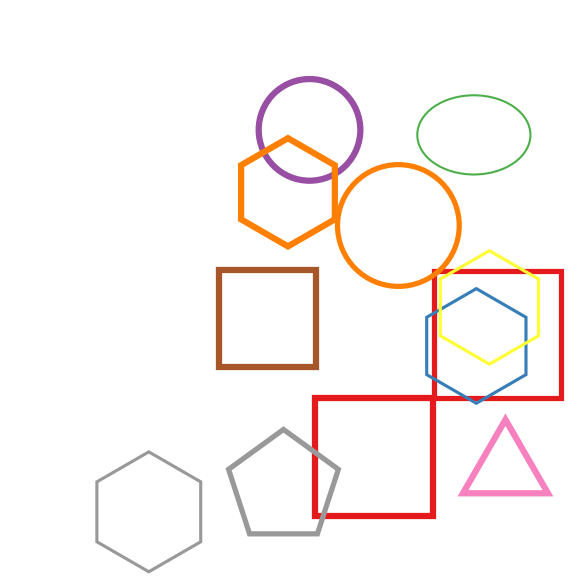[{"shape": "square", "thickness": 2.5, "radius": 0.55, "center": [0.862, 0.42]}, {"shape": "square", "thickness": 3, "radius": 0.51, "center": [0.647, 0.208]}, {"shape": "hexagon", "thickness": 1.5, "radius": 0.5, "center": [0.825, 0.4]}, {"shape": "oval", "thickness": 1, "radius": 0.49, "center": [0.821, 0.766]}, {"shape": "circle", "thickness": 3, "radius": 0.44, "center": [0.536, 0.774]}, {"shape": "hexagon", "thickness": 3, "radius": 0.47, "center": [0.499, 0.666]}, {"shape": "circle", "thickness": 2.5, "radius": 0.53, "center": [0.69, 0.609]}, {"shape": "hexagon", "thickness": 1.5, "radius": 0.49, "center": [0.847, 0.467]}, {"shape": "square", "thickness": 3, "radius": 0.42, "center": [0.464, 0.448]}, {"shape": "triangle", "thickness": 3, "radius": 0.42, "center": [0.875, 0.187]}, {"shape": "pentagon", "thickness": 2.5, "radius": 0.5, "center": [0.491, 0.156]}, {"shape": "hexagon", "thickness": 1.5, "radius": 0.52, "center": [0.258, 0.113]}]